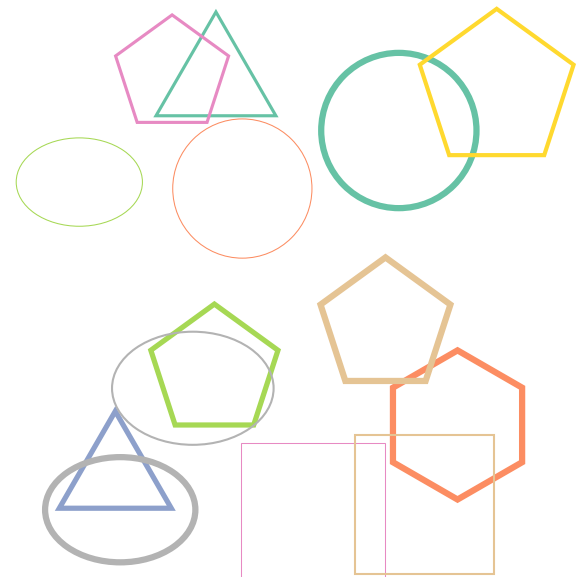[{"shape": "circle", "thickness": 3, "radius": 0.67, "center": [0.691, 0.773]}, {"shape": "triangle", "thickness": 1.5, "radius": 0.6, "center": [0.374, 0.859]}, {"shape": "circle", "thickness": 0.5, "radius": 0.6, "center": [0.42, 0.673]}, {"shape": "hexagon", "thickness": 3, "radius": 0.65, "center": [0.792, 0.263]}, {"shape": "triangle", "thickness": 2.5, "radius": 0.56, "center": [0.2, 0.175]}, {"shape": "square", "thickness": 0.5, "radius": 0.62, "center": [0.542, 0.107]}, {"shape": "pentagon", "thickness": 1.5, "radius": 0.51, "center": [0.298, 0.87]}, {"shape": "oval", "thickness": 0.5, "radius": 0.55, "center": [0.137, 0.684]}, {"shape": "pentagon", "thickness": 2.5, "radius": 0.58, "center": [0.371, 0.357]}, {"shape": "pentagon", "thickness": 2, "radius": 0.7, "center": [0.86, 0.844]}, {"shape": "square", "thickness": 1, "radius": 0.6, "center": [0.735, 0.125]}, {"shape": "pentagon", "thickness": 3, "radius": 0.59, "center": [0.667, 0.435]}, {"shape": "oval", "thickness": 3, "radius": 0.65, "center": [0.208, 0.116]}, {"shape": "oval", "thickness": 1, "radius": 0.7, "center": [0.334, 0.327]}]